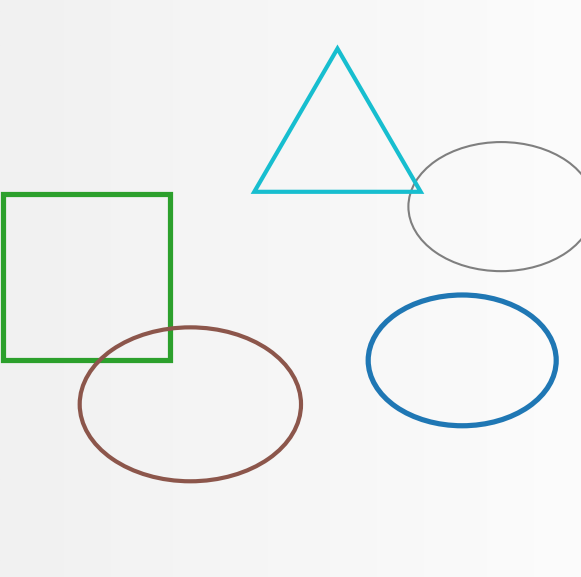[{"shape": "oval", "thickness": 2.5, "radius": 0.81, "center": [0.795, 0.375]}, {"shape": "square", "thickness": 2.5, "radius": 0.72, "center": [0.148, 0.519]}, {"shape": "oval", "thickness": 2, "radius": 0.95, "center": [0.327, 0.299]}, {"shape": "oval", "thickness": 1, "radius": 0.8, "center": [0.862, 0.641]}, {"shape": "triangle", "thickness": 2, "radius": 0.83, "center": [0.581, 0.75]}]